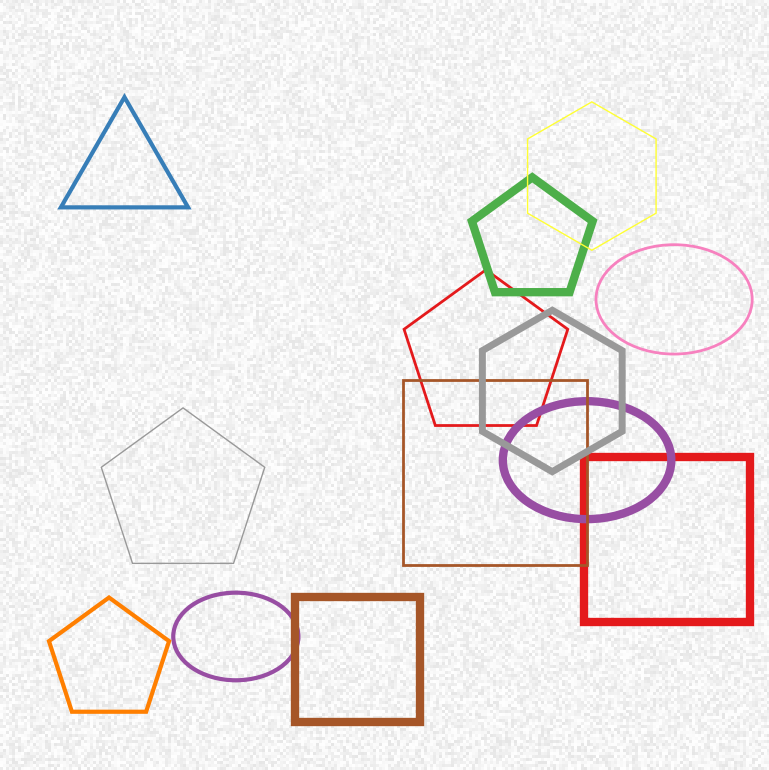[{"shape": "pentagon", "thickness": 1, "radius": 0.56, "center": [0.631, 0.538]}, {"shape": "square", "thickness": 3, "radius": 0.54, "center": [0.866, 0.299]}, {"shape": "triangle", "thickness": 1.5, "radius": 0.48, "center": [0.162, 0.778]}, {"shape": "pentagon", "thickness": 3, "radius": 0.41, "center": [0.691, 0.687]}, {"shape": "oval", "thickness": 1.5, "radius": 0.41, "center": [0.306, 0.173]}, {"shape": "oval", "thickness": 3, "radius": 0.55, "center": [0.762, 0.402]}, {"shape": "pentagon", "thickness": 1.5, "radius": 0.41, "center": [0.142, 0.142]}, {"shape": "hexagon", "thickness": 0.5, "radius": 0.48, "center": [0.769, 0.771]}, {"shape": "square", "thickness": 3, "radius": 0.41, "center": [0.464, 0.144]}, {"shape": "square", "thickness": 1, "radius": 0.6, "center": [0.643, 0.386]}, {"shape": "oval", "thickness": 1, "radius": 0.51, "center": [0.875, 0.611]}, {"shape": "hexagon", "thickness": 2.5, "radius": 0.52, "center": [0.717, 0.492]}, {"shape": "pentagon", "thickness": 0.5, "radius": 0.56, "center": [0.238, 0.359]}]